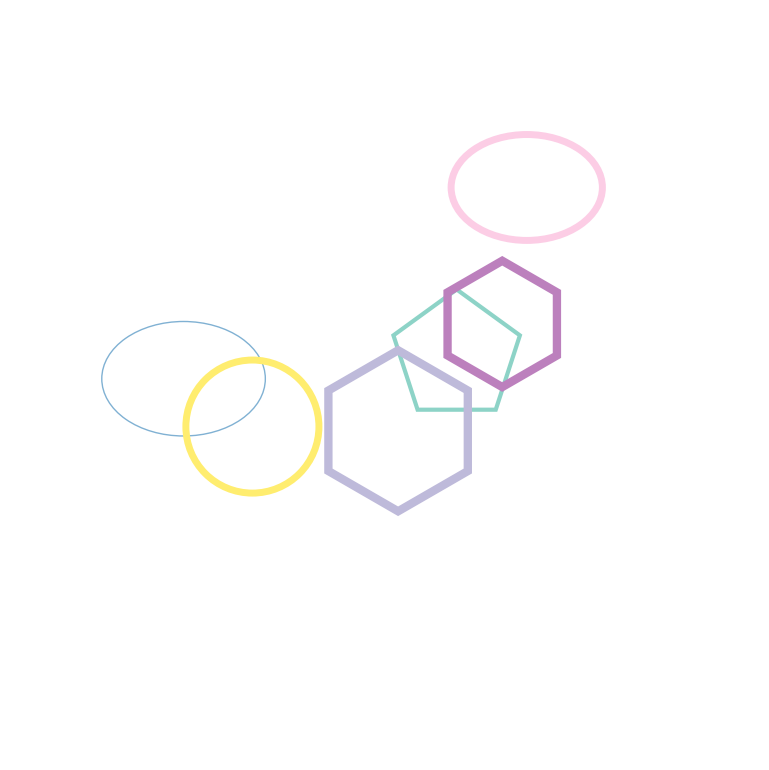[{"shape": "pentagon", "thickness": 1.5, "radius": 0.43, "center": [0.593, 0.538]}, {"shape": "hexagon", "thickness": 3, "radius": 0.52, "center": [0.517, 0.441]}, {"shape": "oval", "thickness": 0.5, "radius": 0.53, "center": [0.238, 0.508]}, {"shape": "oval", "thickness": 2.5, "radius": 0.49, "center": [0.684, 0.757]}, {"shape": "hexagon", "thickness": 3, "radius": 0.41, "center": [0.652, 0.579]}, {"shape": "circle", "thickness": 2.5, "radius": 0.43, "center": [0.328, 0.446]}]